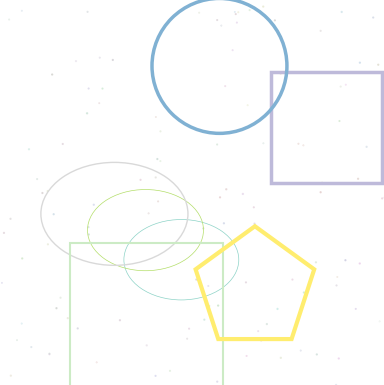[{"shape": "oval", "thickness": 0.5, "radius": 0.75, "center": [0.471, 0.325]}, {"shape": "square", "thickness": 2.5, "radius": 0.72, "center": [0.848, 0.669]}, {"shape": "circle", "thickness": 2.5, "radius": 0.88, "center": [0.57, 0.829]}, {"shape": "oval", "thickness": 0.5, "radius": 0.75, "center": [0.378, 0.402]}, {"shape": "oval", "thickness": 1, "radius": 0.96, "center": [0.297, 0.445]}, {"shape": "square", "thickness": 1.5, "radius": 0.99, "center": [0.38, 0.171]}, {"shape": "pentagon", "thickness": 3, "radius": 0.81, "center": [0.662, 0.25]}]